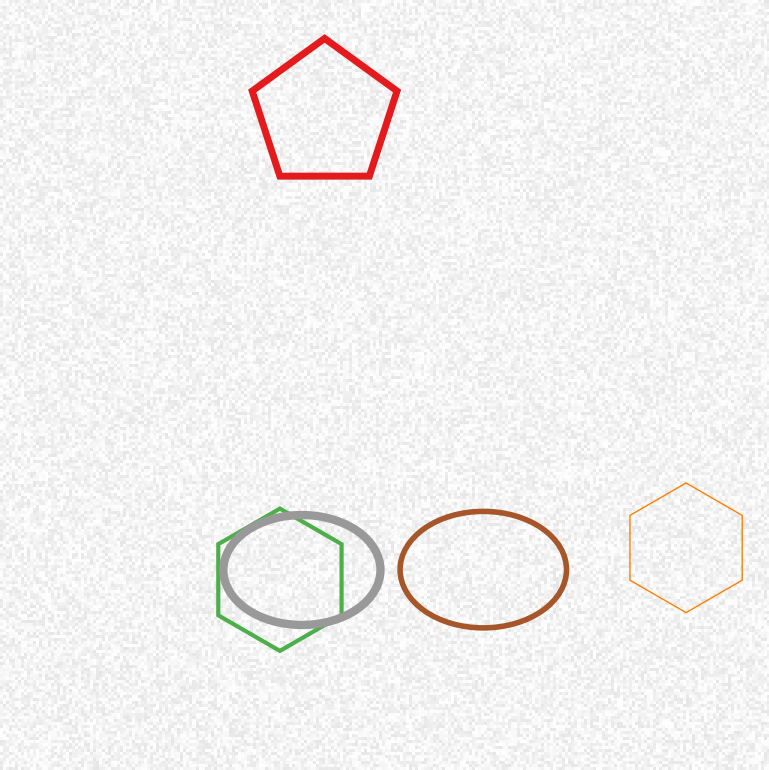[{"shape": "pentagon", "thickness": 2.5, "radius": 0.49, "center": [0.422, 0.851]}, {"shape": "hexagon", "thickness": 1.5, "radius": 0.46, "center": [0.364, 0.247]}, {"shape": "hexagon", "thickness": 0.5, "radius": 0.42, "center": [0.891, 0.289]}, {"shape": "oval", "thickness": 2, "radius": 0.54, "center": [0.628, 0.26]}, {"shape": "oval", "thickness": 3, "radius": 0.51, "center": [0.392, 0.26]}]